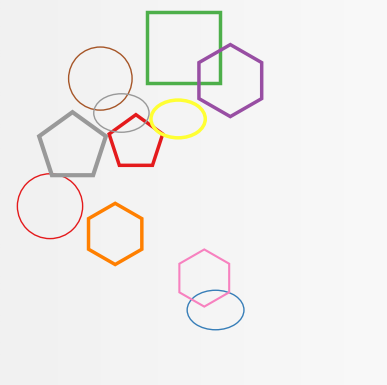[{"shape": "pentagon", "thickness": 2.5, "radius": 0.36, "center": [0.351, 0.629]}, {"shape": "circle", "thickness": 1, "radius": 0.42, "center": [0.129, 0.464]}, {"shape": "oval", "thickness": 1, "radius": 0.37, "center": [0.556, 0.195]}, {"shape": "square", "thickness": 2.5, "radius": 0.47, "center": [0.473, 0.877]}, {"shape": "hexagon", "thickness": 2.5, "radius": 0.47, "center": [0.594, 0.791]}, {"shape": "hexagon", "thickness": 2.5, "radius": 0.4, "center": [0.297, 0.392]}, {"shape": "oval", "thickness": 2.5, "radius": 0.35, "center": [0.46, 0.691]}, {"shape": "circle", "thickness": 1, "radius": 0.41, "center": [0.259, 0.796]}, {"shape": "hexagon", "thickness": 1.5, "radius": 0.37, "center": [0.527, 0.278]}, {"shape": "pentagon", "thickness": 3, "radius": 0.45, "center": [0.187, 0.618]}, {"shape": "oval", "thickness": 1, "radius": 0.36, "center": [0.313, 0.706]}]